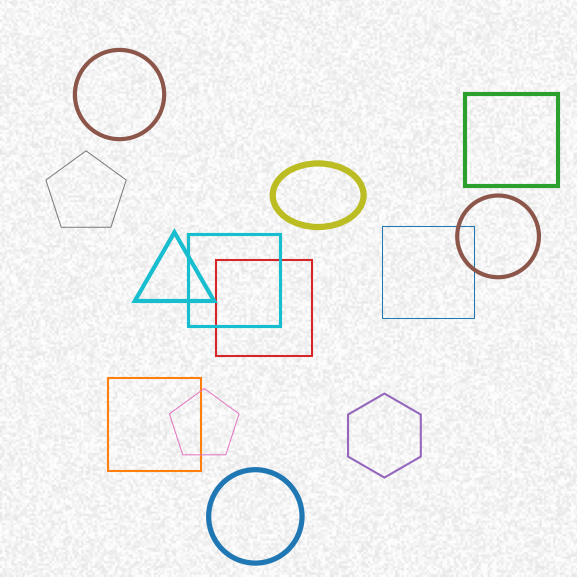[{"shape": "square", "thickness": 0.5, "radius": 0.4, "center": [0.741, 0.528]}, {"shape": "circle", "thickness": 2.5, "radius": 0.4, "center": [0.442, 0.105]}, {"shape": "square", "thickness": 1, "radius": 0.4, "center": [0.267, 0.264]}, {"shape": "square", "thickness": 2, "radius": 0.4, "center": [0.886, 0.757]}, {"shape": "square", "thickness": 1, "radius": 0.42, "center": [0.457, 0.466]}, {"shape": "hexagon", "thickness": 1, "radius": 0.36, "center": [0.666, 0.245]}, {"shape": "circle", "thickness": 2, "radius": 0.39, "center": [0.207, 0.835]}, {"shape": "circle", "thickness": 2, "radius": 0.35, "center": [0.862, 0.59]}, {"shape": "pentagon", "thickness": 0.5, "radius": 0.32, "center": [0.354, 0.263]}, {"shape": "pentagon", "thickness": 0.5, "radius": 0.37, "center": [0.149, 0.665]}, {"shape": "oval", "thickness": 3, "radius": 0.39, "center": [0.551, 0.661]}, {"shape": "triangle", "thickness": 2, "radius": 0.4, "center": [0.302, 0.518]}, {"shape": "square", "thickness": 1.5, "radius": 0.4, "center": [0.405, 0.514]}]